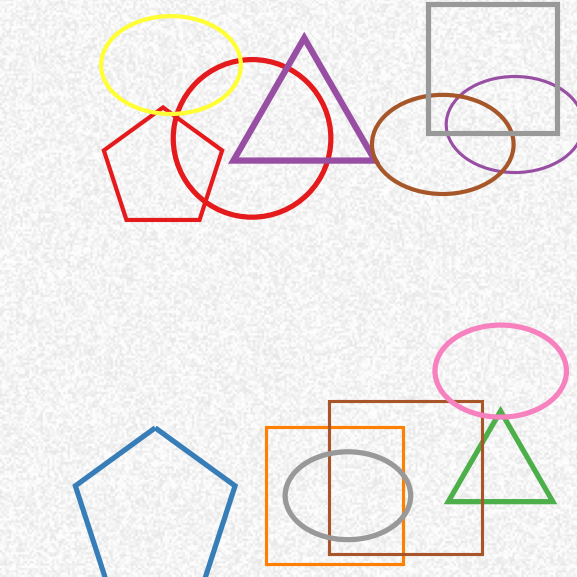[{"shape": "pentagon", "thickness": 2, "radius": 0.54, "center": [0.282, 0.705]}, {"shape": "circle", "thickness": 2.5, "radius": 0.68, "center": [0.436, 0.76]}, {"shape": "pentagon", "thickness": 2.5, "radius": 0.73, "center": [0.269, 0.113]}, {"shape": "triangle", "thickness": 2.5, "radius": 0.52, "center": [0.867, 0.183]}, {"shape": "triangle", "thickness": 3, "radius": 0.71, "center": [0.527, 0.792]}, {"shape": "oval", "thickness": 1.5, "radius": 0.59, "center": [0.891, 0.784]}, {"shape": "square", "thickness": 1.5, "radius": 0.59, "center": [0.579, 0.142]}, {"shape": "oval", "thickness": 2, "radius": 0.61, "center": [0.296, 0.887]}, {"shape": "oval", "thickness": 2, "radius": 0.61, "center": [0.767, 0.749]}, {"shape": "square", "thickness": 1.5, "radius": 0.66, "center": [0.703, 0.171]}, {"shape": "oval", "thickness": 2.5, "radius": 0.57, "center": [0.867, 0.357]}, {"shape": "square", "thickness": 2.5, "radius": 0.56, "center": [0.853, 0.881]}, {"shape": "oval", "thickness": 2.5, "radius": 0.54, "center": [0.602, 0.141]}]